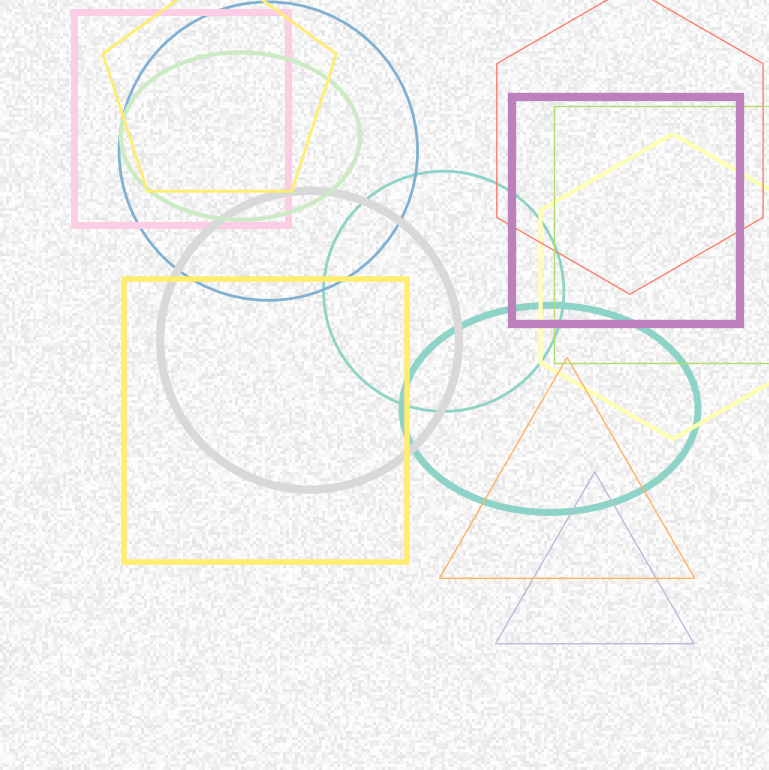[{"shape": "oval", "thickness": 2.5, "radius": 0.96, "center": [0.714, 0.469]}, {"shape": "circle", "thickness": 1, "radius": 0.78, "center": [0.576, 0.622]}, {"shape": "hexagon", "thickness": 1.5, "radius": 0.99, "center": [0.874, 0.628]}, {"shape": "triangle", "thickness": 0.5, "radius": 0.74, "center": [0.772, 0.238]}, {"shape": "hexagon", "thickness": 0.5, "radius": 1.0, "center": [0.818, 0.818]}, {"shape": "circle", "thickness": 1, "radius": 0.97, "center": [0.348, 0.804]}, {"shape": "triangle", "thickness": 0.5, "radius": 0.96, "center": [0.736, 0.345]}, {"shape": "square", "thickness": 0.5, "radius": 0.83, "center": [0.886, 0.696]}, {"shape": "square", "thickness": 2.5, "radius": 0.69, "center": [0.235, 0.846]}, {"shape": "circle", "thickness": 3, "radius": 0.97, "center": [0.402, 0.558]}, {"shape": "square", "thickness": 3, "radius": 0.74, "center": [0.813, 0.727]}, {"shape": "oval", "thickness": 1.5, "radius": 0.78, "center": [0.312, 0.823]}, {"shape": "square", "thickness": 2, "radius": 0.92, "center": [0.344, 0.454]}, {"shape": "pentagon", "thickness": 1, "radius": 0.8, "center": [0.285, 0.881]}]